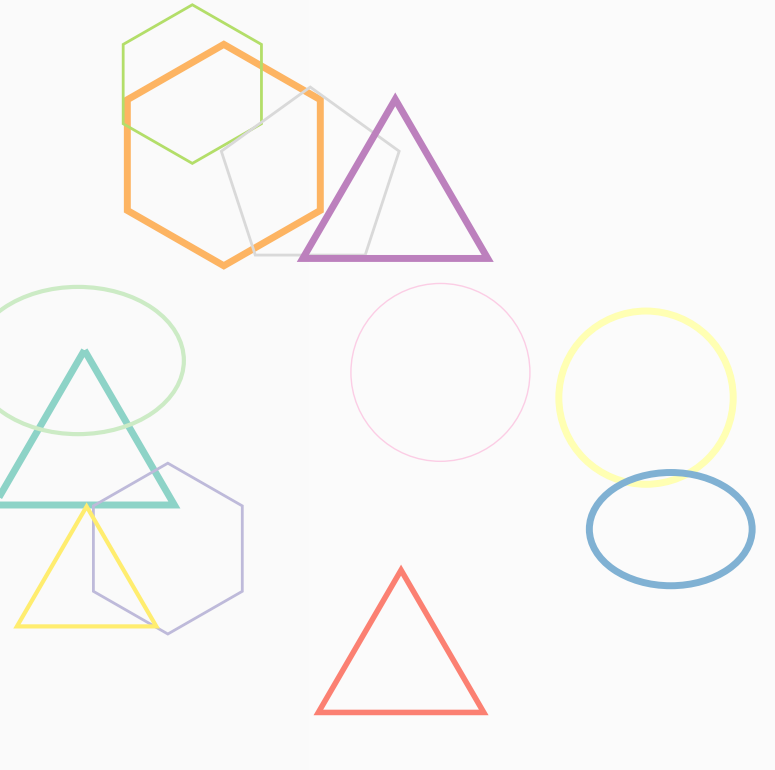[{"shape": "triangle", "thickness": 2.5, "radius": 0.67, "center": [0.109, 0.411]}, {"shape": "circle", "thickness": 2.5, "radius": 0.56, "center": [0.834, 0.484]}, {"shape": "hexagon", "thickness": 1, "radius": 0.55, "center": [0.217, 0.288]}, {"shape": "triangle", "thickness": 2, "radius": 0.62, "center": [0.517, 0.136]}, {"shape": "oval", "thickness": 2.5, "radius": 0.53, "center": [0.865, 0.313]}, {"shape": "hexagon", "thickness": 2.5, "radius": 0.72, "center": [0.289, 0.799]}, {"shape": "hexagon", "thickness": 1, "radius": 0.52, "center": [0.248, 0.891]}, {"shape": "circle", "thickness": 0.5, "radius": 0.58, "center": [0.568, 0.516]}, {"shape": "pentagon", "thickness": 1, "radius": 0.6, "center": [0.4, 0.766]}, {"shape": "triangle", "thickness": 2.5, "radius": 0.69, "center": [0.51, 0.733]}, {"shape": "oval", "thickness": 1.5, "radius": 0.68, "center": [0.101, 0.532]}, {"shape": "triangle", "thickness": 1.5, "radius": 0.52, "center": [0.112, 0.238]}]